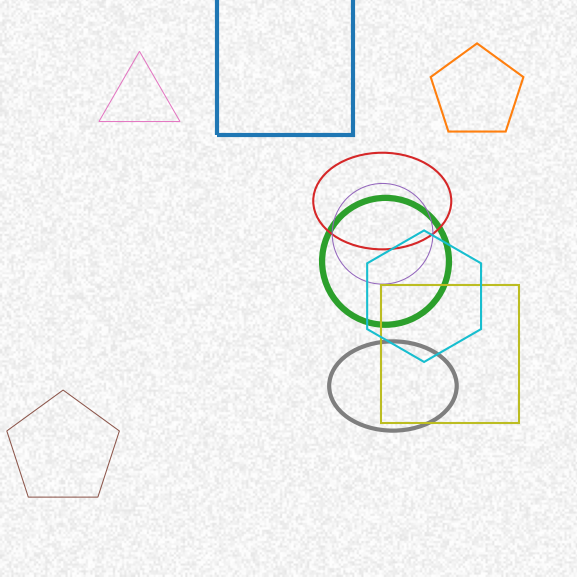[{"shape": "square", "thickness": 2, "radius": 0.59, "center": [0.493, 0.883]}, {"shape": "pentagon", "thickness": 1, "radius": 0.42, "center": [0.826, 0.84]}, {"shape": "circle", "thickness": 3, "radius": 0.55, "center": [0.668, 0.547]}, {"shape": "oval", "thickness": 1, "radius": 0.6, "center": [0.662, 0.651]}, {"shape": "circle", "thickness": 0.5, "radius": 0.44, "center": [0.662, 0.594]}, {"shape": "pentagon", "thickness": 0.5, "radius": 0.51, "center": [0.109, 0.221]}, {"shape": "triangle", "thickness": 0.5, "radius": 0.41, "center": [0.242, 0.829]}, {"shape": "oval", "thickness": 2, "radius": 0.55, "center": [0.68, 0.331]}, {"shape": "square", "thickness": 1, "radius": 0.6, "center": [0.78, 0.386]}, {"shape": "hexagon", "thickness": 1, "radius": 0.57, "center": [0.734, 0.486]}]